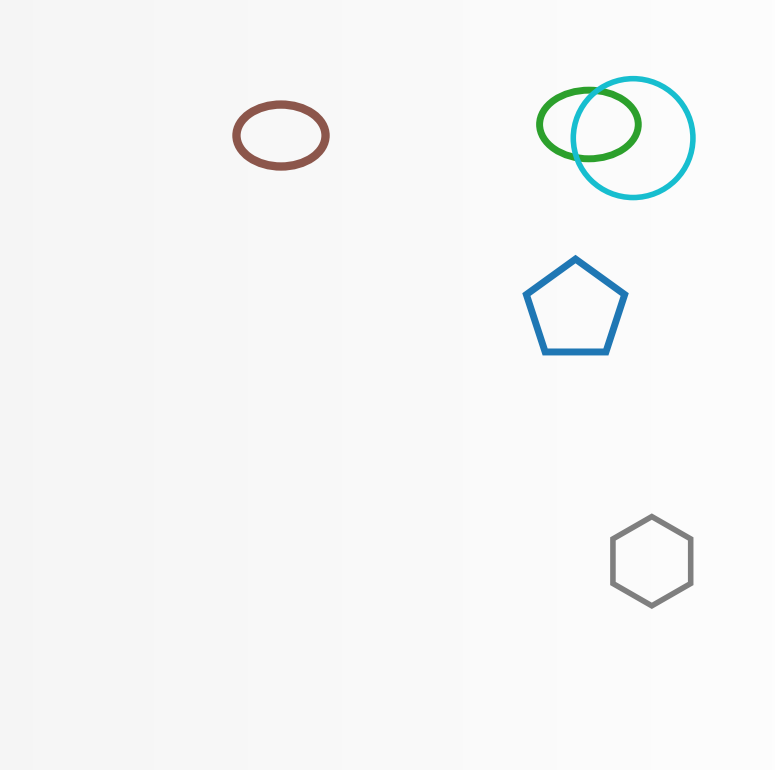[{"shape": "pentagon", "thickness": 2.5, "radius": 0.33, "center": [0.743, 0.597]}, {"shape": "oval", "thickness": 2.5, "radius": 0.32, "center": [0.76, 0.838]}, {"shape": "oval", "thickness": 3, "radius": 0.29, "center": [0.363, 0.824]}, {"shape": "hexagon", "thickness": 2, "radius": 0.29, "center": [0.841, 0.271]}, {"shape": "circle", "thickness": 2, "radius": 0.39, "center": [0.817, 0.821]}]